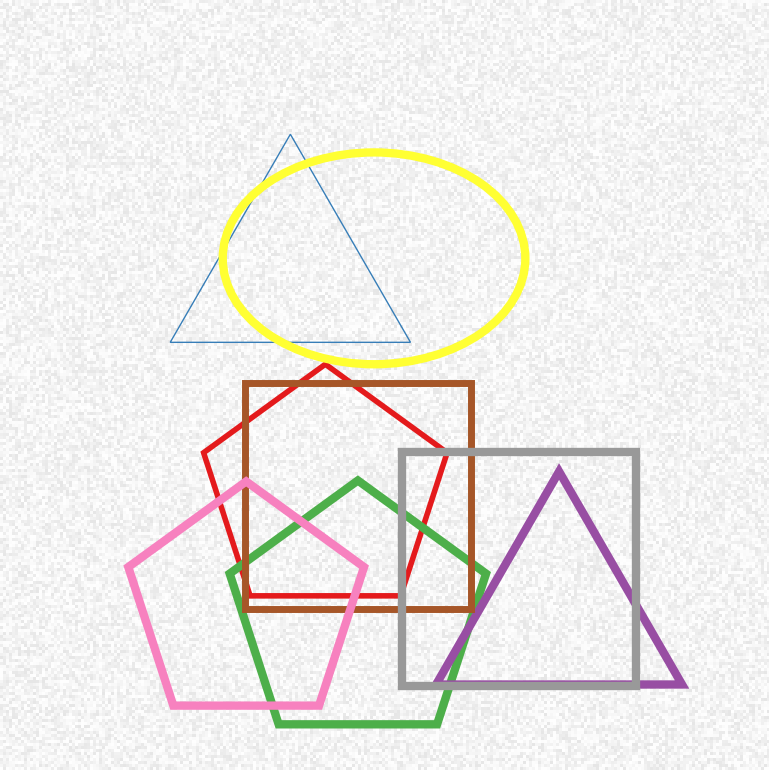[{"shape": "pentagon", "thickness": 2, "radius": 0.83, "center": [0.423, 0.361]}, {"shape": "triangle", "thickness": 0.5, "radius": 0.9, "center": [0.377, 0.645]}, {"shape": "pentagon", "thickness": 3, "radius": 0.88, "center": [0.465, 0.201]}, {"shape": "triangle", "thickness": 3, "radius": 0.92, "center": [0.726, 0.203]}, {"shape": "oval", "thickness": 3, "radius": 0.98, "center": [0.486, 0.665]}, {"shape": "square", "thickness": 2.5, "radius": 0.73, "center": [0.465, 0.355]}, {"shape": "pentagon", "thickness": 3, "radius": 0.8, "center": [0.32, 0.214]}, {"shape": "square", "thickness": 3, "radius": 0.76, "center": [0.674, 0.261]}]